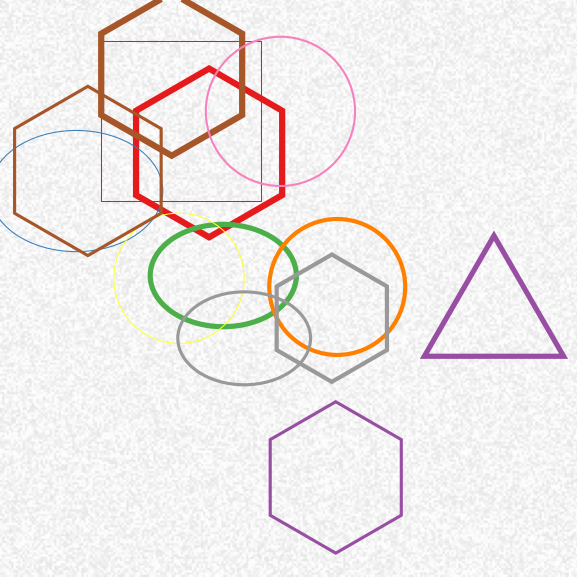[{"shape": "square", "thickness": 0.5, "radius": 0.69, "center": [0.313, 0.789]}, {"shape": "hexagon", "thickness": 3, "radius": 0.73, "center": [0.362, 0.734]}, {"shape": "oval", "thickness": 0.5, "radius": 0.75, "center": [0.132, 0.668]}, {"shape": "oval", "thickness": 2.5, "radius": 0.63, "center": [0.387, 0.522]}, {"shape": "hexagon", "thickness": 1.5, "radius": 0.66, "center": [0.581, 0.172]}, {"shape": "triangle", "thickness": 2.5, "radius": 0.7, "center": [0.855, 0.452]}, {"shape": "circle", "thickness": 2, "radius": 0.59, "center": [0.584, 0.502]}, {"shape": "circle", "thickness": 0.5, "radius": 0.56, "center": [0.31, 0.517]}, {"shape": "hexagon", "thickness": 3, "radius": 0.7, "center": [0.297, 0.87]}, {"shape": "hexagon", "thickness": 1.5, "radius": 0.73, "center": [0.152, 0.703]}, {"shape": "circle", "thickness": 1, "radius": 0.65, "center": [0.486, 0.806]}, {"shape": "hexagon", "thickness": 2, "radius": 0.55, "center": [0.575, 0.448]}, {"shape": "oval", "thickness": 1.5, "radius": 0.57, "center": [0.423, 0.413]}]